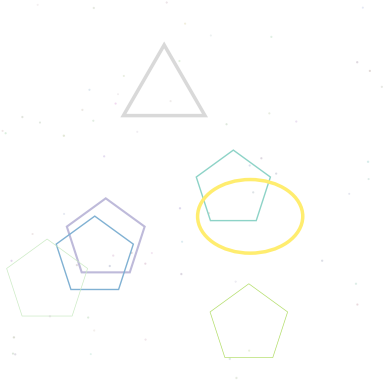[{"shape": "pentagon", "thickness": 1, "radius": 0.51, "center": [0.606, 0.509]}, {"shape": "pentagon", "thickness": 1.5, "radius": 0.53, "center": [0.275, 0.379]}, {"shape": "pentagon", "thickness": 1, "radius": 0.53, "center": [0.246, 0.333]}, {"shape": "pentagon", "thickness": 0.5, "radius": 0.53, "center": [0.646, 0.157]}, {"shape": "triangle", "thickness": 2.5, "radius": 0.61, "center": [0.426, 0.761]}, {"shape": "pentagon", "thickness": 0.5, "radius": 0.55, "center": [0.122, 0.269]}, {"shape": "oval", "thickness": 2.5, "radius": 0.68, "center": [0.65, 0.438]}]